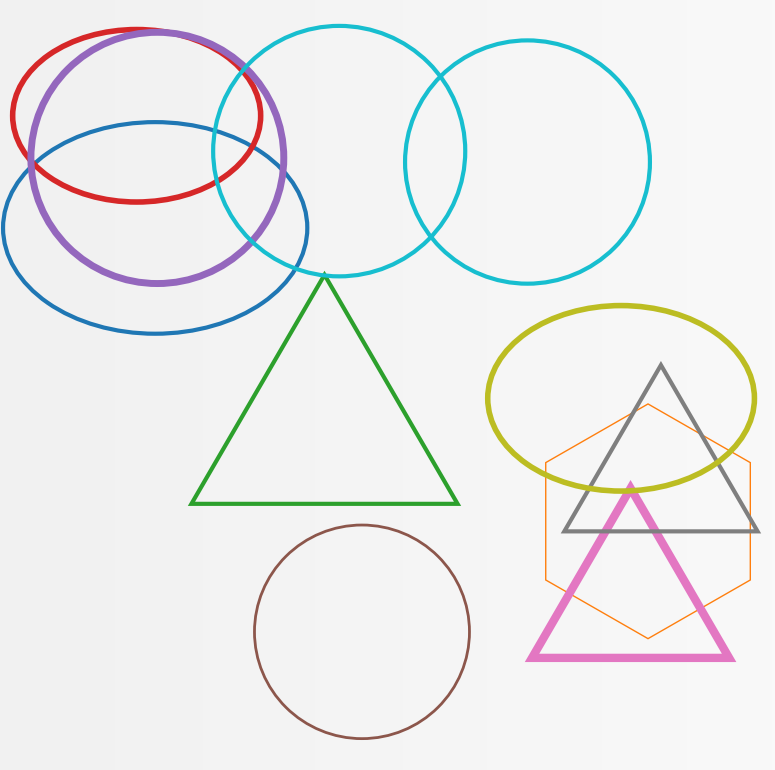[{"shape": "oval", "thickness": 1.5, "radius": 0.98, "center": [0.2, 0.704]}, {"shape": "hexagon", "thickness": 0.5, "radius": 0.76, "center": [0.836, 0.323]}, {"shape": "triangle", "thickness": 1.5, "radius": 0.99, "center": [0.419, 0.445]}, {"shape": "oval", "thickness": 2, "radius": 0.8, "center": [0.176, 0.85]}, {"shape": "circle", "thickness": 2.5, "radius": 0.82, "center": [0.203, 0.795]}, {"shape": "circle", "thickness": 1, "radius": 0.69, "center": [0.467, 0.179]}, {"shape": "triangle", "thickness": 3, "radius": 0.73, "center": [0.814, 0.219]}, {"shape": "triangle", "thickness": 1.5, "radius": 0.72, "center": [0.853, 0.382]}, {"shape": "oval", "thickness": 2, "radius": 0.86, "center": [0.801, 0.483]}, {"shape": "circle", "thickness": 1.5, "radius": 0.79, "center": [0.681, 0.79]}, {"shape": "circle", "thickness": 1.5, "radius": 0.81, "center": [0.438, 0.804]}]